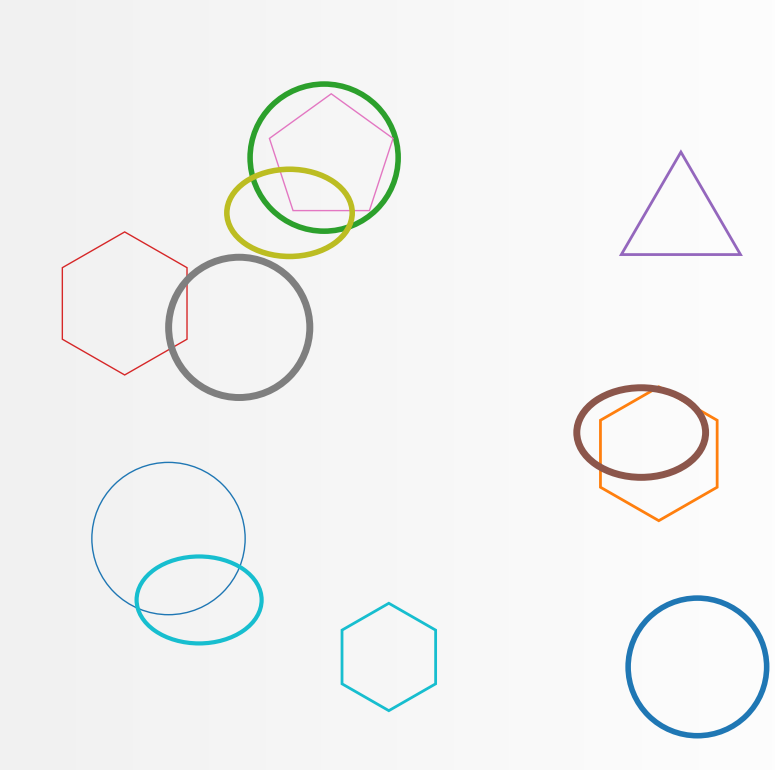[{"shape": "circle", "thickness": 2, "radius": 0.45, "center": [0.9, 0.134]}, {"shape": "circle", "thickness": 0.5, "radius": 0.49, "center": [0.217, 0.301]}, {"shape": "hexagon", "thickness": 1, "radius": 0.43, "center": [0.85, 0.411]}, {"shape": "circle", "thickness": 2, "radius": 0.48, "center": [0.418, 0.795]}, {"shape": "hexagon", "thickness": 0.5, "radius": 0.46, "center": [0.161, 0.606]}, {"shape": "triangle", "thickness": 1, "radius": 0.44, "center": [0.879, 0.714]}, {"shape": "oval", "thickness": 2.5, "radius": 0.42, "center": [0.827, 0.438]}, {"shape": "pentagon", "thickness": 0.5, "radius": 0.42, "center": [0.427, 0.794]}, {"shape": "circle", "thickness": 2.5, "radius": 0.46, "center": [0.309, 0.575]}, {"shape": "oval", "thickness": 2, "radius": 0.4, "center": [0.374, 0.724]}, {"shape": "oval", "thickness": 1.5, "radius": 0.4, "center": [0.257, 0.221]}, {"shape": "hexagon", "thickness": 1, "radius": 0.35, "center": [0.502, 0.147]}]